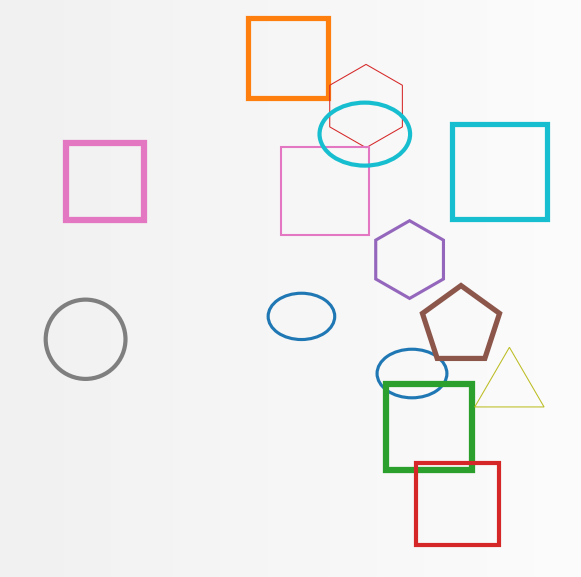[{"shape": "oval", "thickness": 1.5, "radius": 0.3, "center": [0.709, 0.352]}, {"shape": "oval", "thickness": 1.5, "radius": 0.29, "center": [0.519, 0.451]}, {"shape": "square", "thickness": 2.5, "radius": 0.35, "center": [0.496, 0.898]}, {"shape": "square", "thickness": 3, "radius": 0.37, "center": [0.738, 0.26]}, {"shape": "square", "thickness": 2, "radius": 0.36, "center": [0.787, 0.126]}, {"shape": "hexagon", "thickness": 0.5, "radius": 0.36, "center": [0.63, 0.815]}, {"shape": "hexagon", "thickness": 1.5, "radius": 0.34, "center": [0.705, 0.55]}, {"shape": "pentagon", "thickness": 2.5, "radius": 0.35, "center": [0.793, 0.435]}, {"shape": "square", "thickness": 3, "radius": 0.33, "center": [0.181, 0.685]}, {"shape": "square", "thickness": 1, "radius": 0.38, "center": [0.559, 0.669]}, {"shape": "circle", "thickness": 2, "radius": 0.34, "center": [0.147, 0.412]}, {"shape": "triangle", "thickness": 0.5, "radius": 0.34, "center": [0.876, 0.329]}, {"shape": "square", "thickness": 2.5, "radius": 0.41, "center": [0.859, 0.702]}, {"shape": "oval", "thickness": 2, "radius": 0.39, "center": [0.628, 0.767]}]